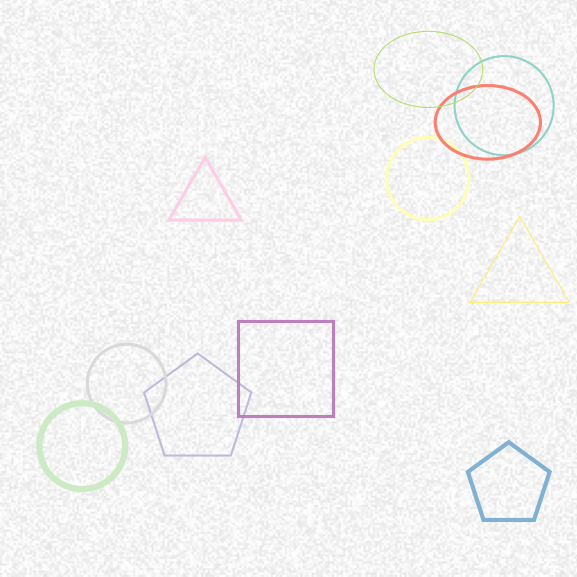[{"shape": "circle", "thickness": 1, "radius": 0.43, "center": [0.873, 0.816]}, {"shape": "circle", "thickness": 1.5, "radius": 0.36, "center": [0.741, 0.69]}, {"shape": "pentagon", "thickness": 1, "radius": 0.49, "center": [0.342, 0.289]}, {"shape": "oval", "thickness": 1.5, "radius": 0.46, "center": [0.845, 0.787]}, {"shape": "pentagon", "thickness": 2, "radius": 0.37, "center": [0.881, 0.159]}, {"shape": "oval", "thickness": 0.5, "radius": 0.47, "center": [0.742, 0.879]}, {"shape": "triangle", "thickness": 1.5, "radius": 0.36, "center": [0.355, 0.654]}, {"shape": "circle", "thickness": 1.5, "radius": 0.34, "center": [0.219, 0.335]}, {"shape": "square", "thickness": 1.5, "radius": 0.41, "center": [0.494, 0.361]}, {"shape": "circle", "thickness": 3, "radius": 0.37, "center": [0.142, 0.227]}, {"shape": "triangle", "thickness": 0.5, "radius": 0.5, "center": [0.9, 0.525]}]